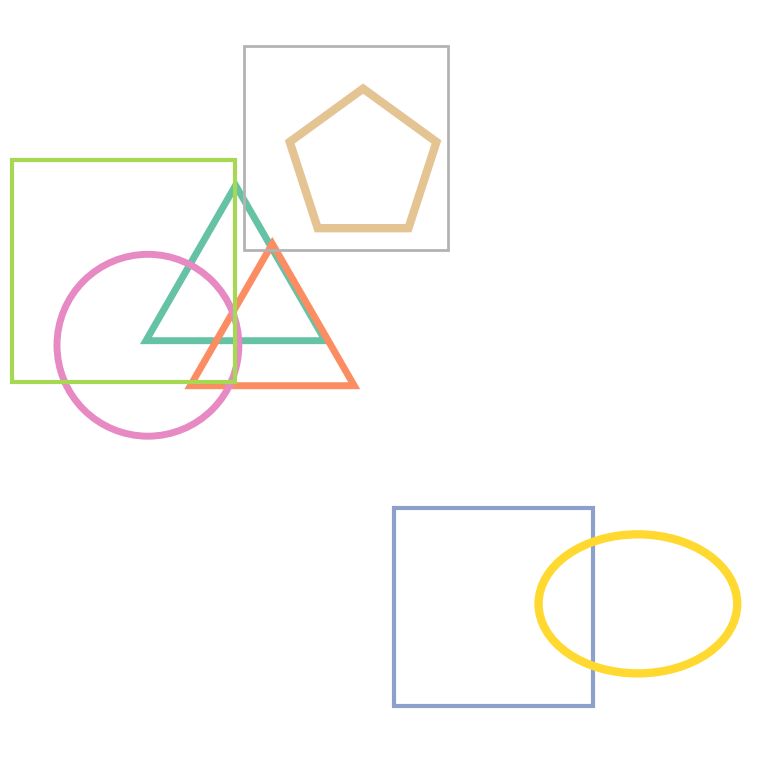[{"shape": "triangle", "thickness": 2.5, "radius": 0.67, "center": [0.306, 0.625]}, {"shape": "triangle", "thickness": 2.5, "radius": 0.61, "center": [0.354, 0.561]}, {"shape": "square", "thickness": 1.5, "radius": 0.65, "center": [0.641, 0.212]}, {"shape": "circle", "thickness": 2.5, "radius": 0.59, "center": [0.192, 0.552]}, {"shape": "square", "thickness": 1.5, "radius": 0.72, "center": [0.16, 0.648]}, {"shape": "oval", "thickness": 3, "radius": 0.65, "center": [0.828, 0.216]}, {"shape": "pentagon", "thickness": 3, "radius": 0.5, "center": [0.472, 0.785]}, {"shape": "square", "thickness": 1, "radius": 0.66, "center": [0.449, 0.808]}]